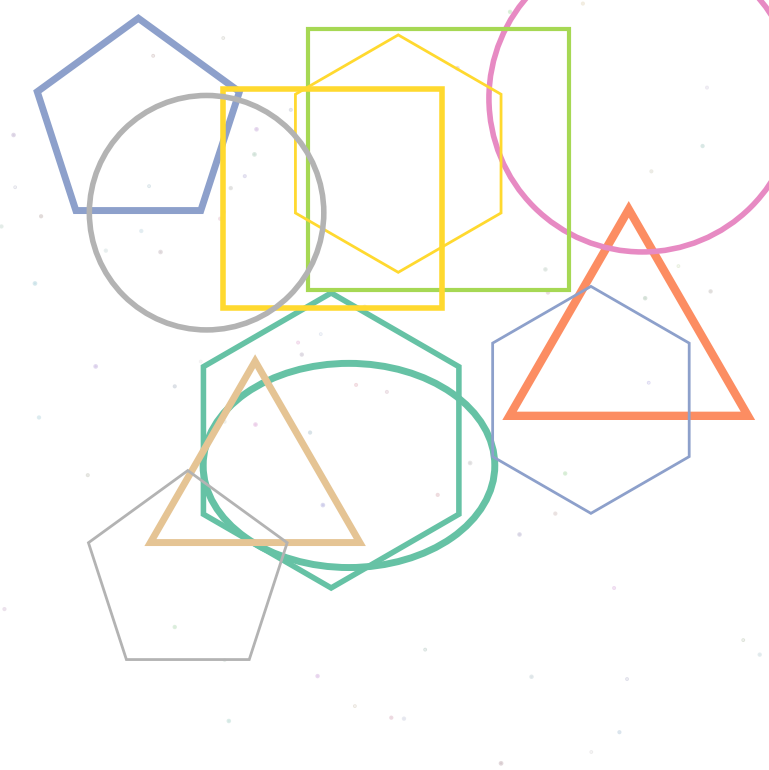[{"shape": "oval", "thickness": 2.5, "radius": 0.95, "center": [0.453, 0.396]}, {"shape": "hexagon", "thickness": 2, "radius": 0.96, "center": [0.43, 0.428]}, {"shape": "triangle", "thickness": 3, "radius": 0.89, "center": [0.817, 0.549]}, {"shape": "pentagon", "thickness": 2.5, "radius": 0.69, "center": [0.18, 0.838]}, {"shape": "hexagon", "thickness": 1, "radius": 0.74, "center": [0.767, 0.481]}, {"shape": "circle", "thickness": 2, "radius": 1.0, "center": [0.834, 0.872]}, {"shape": "square", "thickness": 1.5, "radius": 0.85, "center": [0.569, 0.793]}, {"shape": "square", "thickness": 2, "radius": 0.71, "center": [0.432, 0.742]}, {"shape": "hexagon", "thickness": 1, "radius": 0.77, "center": [0.517, 0.8]}, {"shape": "triangle", "thickness": 2.5, "radius": 0.79, "center": [0.331, 0.374]}, {"shape": "circle", "thickness": 2, "radius": 0.76, "center": [0.268, 0.724]}, {"shape": "pentagon", "thickness": 1, "radius": 0.68, "center": [0.244, 0.253]}]